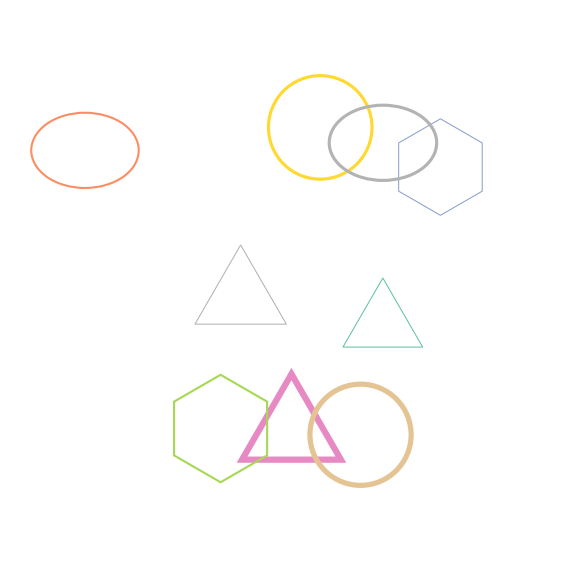[{"shape": "triangle", "thickness": 0.5, "radius": 0.4, "center": [0.663, 0.438]}, {"shape": "oval", "thickness": 1, "radius": 0.47, "center": [0.147, 0.739]}, {"shape": "hexagon", "thickness": 0.5, "radius": 0.42, "center": [0.763, 0.71]}, {"shape": "triangle", "thickness": 3, "radius": 0.49, "center": [0.505, 0.253]}, {"shape": "hexagon", "thickness": 1, "radius": 0.47, "center": [0.382, 0.257]}, {"shape": "circle", "thickness": 1.5, "radius": 0.45, "center": [0.555, 0.779]}, {"shape": "circle", "thickness": 2.5, "radius": 0.44, "center": [0.624, 0.246]}, {"shape": "triangle", "thickness": 0.5, "radius": 0.46, "center": [0.417, 0.484]}, {"shape": "oval", "thickness": 1.5, "radius": 0.47, "center": [0.663, 0.752]}]